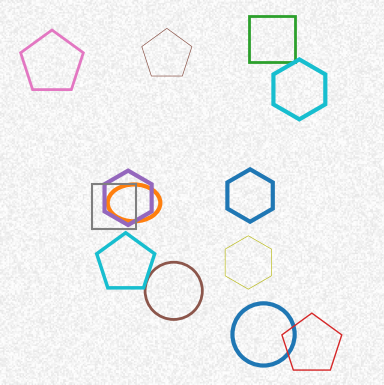[{"shape": "circle", "thickness": 3, "radius": 0.4, "center": [0.685, 0.131]}, {"shape": "hexagon", "thickness": 3, "radius": 0.34, "center": [0.65, 0.492]}, {"shape": "oval", "thickness": 3, "radius": 0.34, "center": [0.348, 0.473]}, {"shape": "square", "thickness": 2, "radius": 0.3, "center": [0.707, 0.898]}, {"shape": "pentagon", "thickness": 1, "radius": 0.41, "center": [0.81, 0.105]}, {"shape": "hexagon", "thickness": 3, "radius": 0.35, "center": [0.333, 0.486]}, {"shape": "pentagon", "thickness": 0.5, "radius": 0.34, "center": [0.433, 0.858]}, {"shape": "circle", "thickness": 2, "radius": 0.37, "center": [0.451, 0.245]}, {"shape": "pentagon", "thickness": 2, "radius": 0.43, "center": [0.135, 0.836]}, {"shape": "square", "thickness": 1.5, "radius": 0.29, "center": [0.296, 0.464]}, {"shape": "hexagon", "thickness": 0.5, "radius": 0.35, "center": [0.645, 0.318]}, {"shape": "hexagon", "thickness": 3, "radius": 0.39, "center": [0.778, 0.768]}, {"shape": "pentagon", "thickness": 2.5, "radius": 0.4, "center": [0.326, 0.316]}]